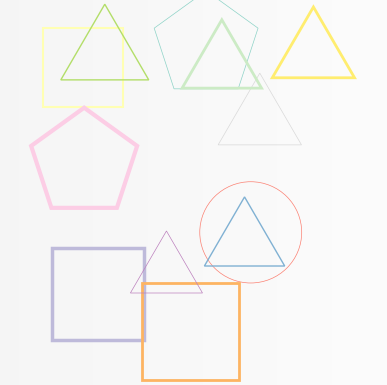[{"shape": "pentagon", "thickness": 0.5, "radius": 0.7, "center": [0.532, 0.883]}, {"shape": "square", "thickness": 1.5, "radius": 0.51, "center": [0.214, 0.825]}, {"shape": "square", "thickness": 2.5, "radius": 0.59, "center": [0.254, 0.236]}, {"shape": "circle", "thickness": 0.5, "radius": 0.66, "center": [0.647, 0.396]}, {"shape": "triangle", "thickness": 1, "radius": 0.6, "center": [0.631, 0.369]}, {"shape": "square", "thickness": 2, "radius": 0.62, "center": [0.492, 0.139]}, {"shape": "triangle", "thickness": 1, "radius": 0.65, "center": [0.27, 0.858]}, {"shape": "pentagon", "thickness": 3, "radius": 0.72, "center": [0.217, 0.576]}, {"shape": "triangle", "thickness": 0.5, "radius": 0.62, "center": [0.67, 0.686]}, {"shape": "triangle", "thickness": 0.5, "radius": 0.54, "center": [0.43, 0.293]}, {"shape": "triangle", "thickness": 2, "radius": 0.59, "center": [0.572, 0.83]}, {"shape": "triangle", "thickness": 2, "radius": 0.61, "center": [0.809, 0.859]}]